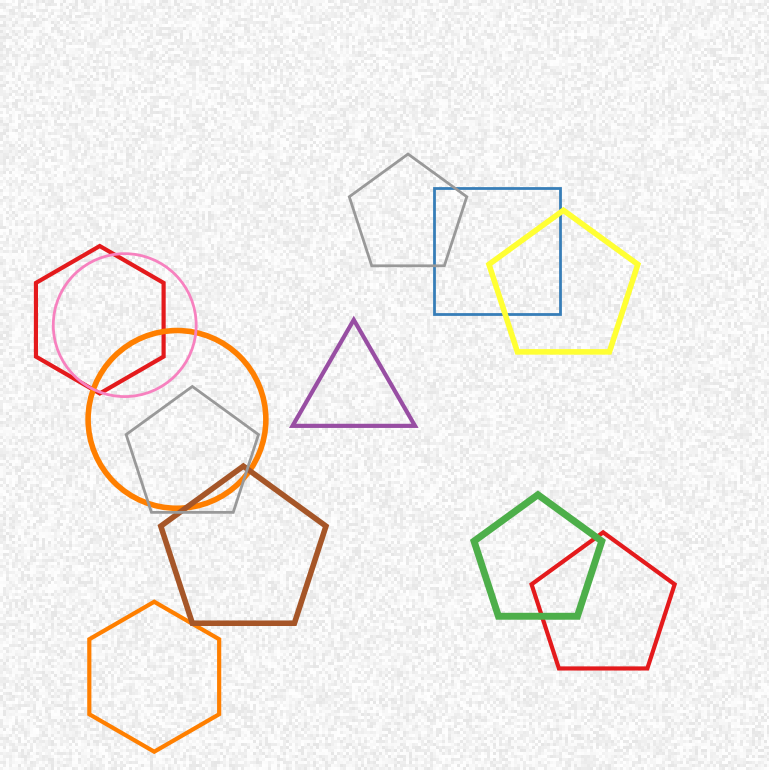[{"shape": "hexagon", "thickness": 1.5, "radius": 0.48, "center": [0.13, 0.585]}, {"shape": "pentagon", "thickness": 1.5, "radius": 0.49, "center": [0.783, 0.211]}, {"shape": "square", "thickness": 1, "radius": 0.41, "center": [0.645, 0.674]}, {"shape": "pentagon", "thickness": 2.5, "radius": 0.44, "center": [0.699, 0.27]}, {"shape": "triangle", "thickness": 1.5, "radius": 0.46, "center": [0.459, 0.493]}, {"shape": "hexagon", "thickness": 1.5, "radius": 0.49, "center": [0.2, 0.121]}, {"shape": "circle", "thickness": 2, "radius": 0.58, "center": [0.23, 0.455]}, {"shape": "pentagon", "thickness": 2, "radius": 0.51, "center": [0.732, 0.625]}, {"shape": "pentagon", "thickness": 2, "radius": 0.56, "center": [0.316, 0.282]}, {"shape": "circle", "thickness": 1, "radius": 0.46, "center": [0.162, 0.578]}, {"shape": "pentagon", "thickness": 1, "radius": 0.45, "center": [0.25, 0.408]}, {"shape": "pentagon", "thickness": 1, "radius": 0.4, "center": [0.53, 0.72]}]